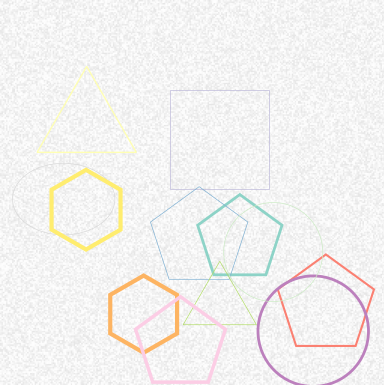[{"shape": "pentagon", "thickness": 2, "radius": 0.58, "center": [0.623, 0.379]}, {"shape": "triangle", "thickness": 1, "radius": 0.74, "center": [0.225, 0.679]}, {"shape": "square", "thickness": 0.5, "radius": 0.64, "center": [0.57, 0.637]}, {"shape": "pentagon", "thickness": 1.5, "radius": 0.66, "center": [0.846, 0.208]}, {"shape": "pentagon", "thickness": 0.5, "radius": 0.66, "center": [0.517, 0.382]}, {"shape": "hexagon", "thickness": 3, "radius": 0.5, "center": [0.373, 0.184]}, {"shape": "triangle", "thickness": 0.5, "radius": 0.55, "center": [0.571, 0.211]}, {"shape": "pentagon", "thickness": 2.5, "radius": 0.61, "center": [0.469, 0.107]}, {"shape": "oval", "thickness": 0.5, "radius": 0.66, "center": [0.165, 0.483]}, {"shape": "circle", "thickness": 2, "radius": 0.72, "center": [0.814, 0.14]}, {"shape": "circle", "thickness": 0.5, "radius": 0.64, "center": [0.71, 0.345]}, {"shape": "hexagon", "thickness": 3, "radius": 0.52, "center": [0.224, 0.455]}]